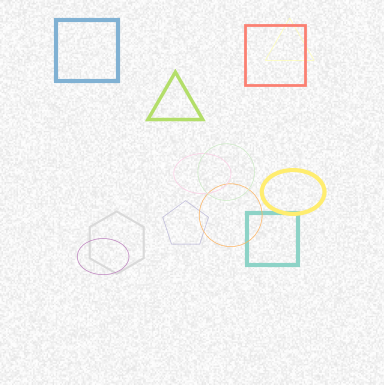[{"shape": "square", "thickness": 3, "radius": 0.33, "center": [0.708, 0.379]}, {"shape": "triangle", "thickness": 0.5, "radius": 0.37, "center": [0.752, 0.88]}, {"shape": "pentagon", "thickness": 0.5, "radius": 0.31, "center": [0.482, 0.416]}, {"shape": "square", "thickness": 2, "radius": 0.39, "center": [0.714, 0.858]}, {"shape": "square", "thickness": 3, "radius": 0.4, "center": [0.227, 0.869]}, {"shape": "circle", "thickness": 0.5, "radius": 0.41, "center": [0.599, 0.441]}, {"shape": "triangle", "thickness": 2.5, "radius": 0.41, "center": [0.455, 0.731]}, {"shape": "oval", "thickness": 0.5, "radius": 0.37, "center": [0.526, 0.549]}, {"shape": "hexagon", "thickness": 1.5, "radius": 0.4, "center": [0.303, 0.37]}, {"shape": "oval", "thickness": 0.5, "radius": 0.34, "center": [0.268, 0.334]}, {"shape": "circle", "thickness": 0.5, "radius": 0.37, "center": [0.588, 0.553]}, {"shape": "oval", "thickness": 3, "radius": 0.41, "center": [0.761, 0.501]}]